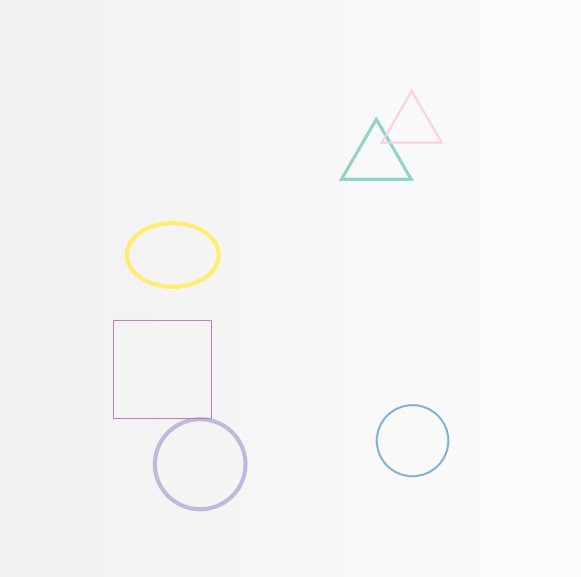[{"shape": "triangle", "thickness": 1.5, "radius": 0.35, "center": [0.647, 0.723]}, {"shape": "circle", "thickness": 2, "radius": 0.39, "center": [0.344, 0.195]}, {"shape": "circle", "thickness": 1, "radius": 0.31, "center": [0.71, 0.236]}, {"shape": "triangle", "thickness": 1, "radius": 0.3, "center": [0.708, 0.782]}, {"shape": "square", "thickness": 0.5, "radius": 0.42, "center": [0.279, 0.36]}, {"shape": "oval", "thickness": 2, "radius": 0.4, "center": [0.297, 0.558]}]